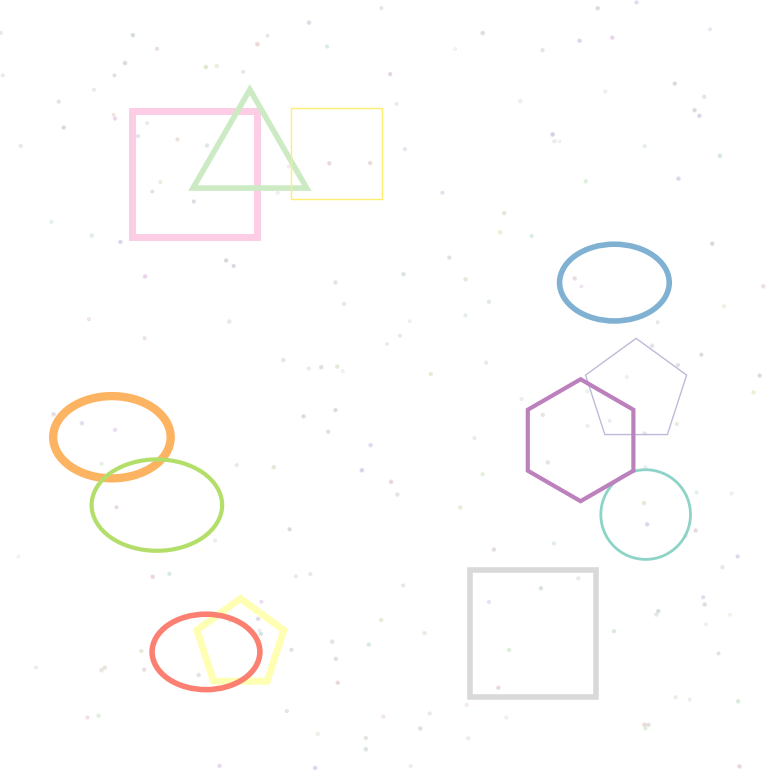[{"shape": "circle", "thickness": 1, "radius": 0.29, "center": [0.839, 0.332]}, {"shape": "pentagon", "thickness": 2.5, "radius": 0.3, "center": [0.312, 0.163]}, {"shape": "pentagon", "thickness": 0.5, "radius": 0.35, "center": [0.826, 0.492]}, {"shape": "oval", "thickness": 2, "radius": 0.35, "center": [0.268, 0.153]}, {"shape": "oval", "thickness": 2, "radius": 0.36, "center": [0.798, 0.633]}, {"shape": "oval", "thickness": 3, "radius": 0.38, "center": [0.145, 0.432]}, {"shape": "oval", "thickness": 1.5, "radius": 0.42, "center": [0.204, 0.344]}, {"shape": "square", "thickness": 2.5, "radius": 0.41, "center": [0.252, 0.774]}, {"shape": "square", "thickness": 2, "radius": 0.41, "center": [0.692, 0.177]}, {"shape": "hexagon", "thickness": 1.5, "radius": 0.4, "center": [0.754, 0.428]}, {"shape": "triangle", "thickness": 2, "radius": 0.43, "center": [0.324, 0.798]}, {"shape": "square", "thickness": 0.5, "radius": 0.3, "center": [0.437, 0.801]}]